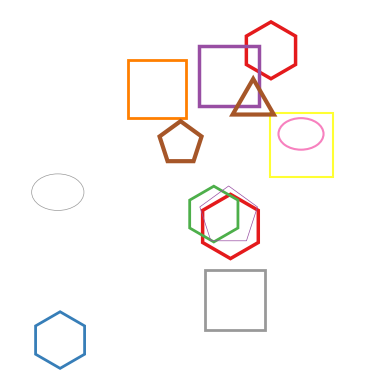[{"shape": "hexagon", "thickness": 2.5, "radius": 0.42, "center": [0.599, 0.412]}, {"shape": "hexagon", "thickness": 2.5, "radius": 0.37, "center": [0.704, 0.869]}, {"shape": "hexagon", "thickness": 2, "radius": 0.37, "center": [0.156, 0.117]}, {"shape": "hexagon", "thickness": 2, "radius": 0.36, "center": [0.555, 0.444]}, {"shape": "pentagon", "thickness": 0.5, "radius": 0.39, "center": [0.594, 0.438]}, {"shape": "square", "thickness": 2.5, "radius": 0.39, "center": [0.595, 0.802]}, {"shape": "square", "thickness": 2, "radius": 0.37, "center": [0.407, 0.77]}, {"shape": "square", "thickness": 1.5, "radius": 0.41, "center": [0.783, 0.623]}, {"shape": "pentagon", "thickness": 3, "radius": 0.29, "center": [0.469, 0.628]}, {"shape": "triangle", "thickness": 3, "radius": 0.31, "center": [0.658, 0.733]}, {"shape": "oval", "thickness": 1.5, "radius": 0.29, "center": [0.782, 0.652]}, {"shape": "oval", "thickness": 0.5, "radius": 0.34, "center": [0.15, 0.501]}, {"shape": "square", "thickness": 2, "radius": 0.39, "center": [0.609, 0.221]}]